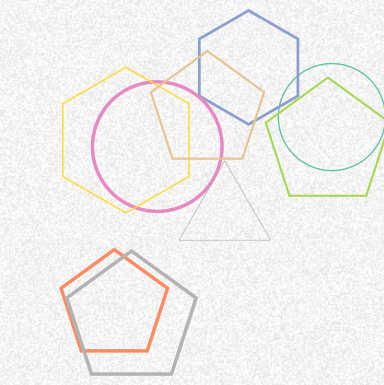[{"shape": "circle", "thickness": 1, "radius": 0.7, "center": [0.862, 0.696]}, {"shape": "pentagon", "thickness": 2.5, "radius": 0.73, "center": [0.297, 0.206]}, {"shape": "hexagon", "thickness": 2, "radius": 0.74, "center": [0.646, 0.825]}, {"shape": "circle", "thickness": 2.5, "radius": 0.84, "center": [0.408, 0.619]}, {"shape": "pentagon", "thickness": 1.5, "radius": 0.85, "center": [0.852, 0.629]}, {"shape": "hexagon", "thickness": 1, "radius": 0.95, "center": [0.327, 0.636]}, {"shape": "pentagon", "thickness": 1.5, "radius": 0.77, "center": [0.539, 0.713]}, {"shape": "triangle", "thickness": 0.5, "radius": 0.69, "center": [0.584, 0.445]}, {"shape": "pentagon", "thickness": 2.5, "radius": 0.88, "center": [0.342, 0.171]}]